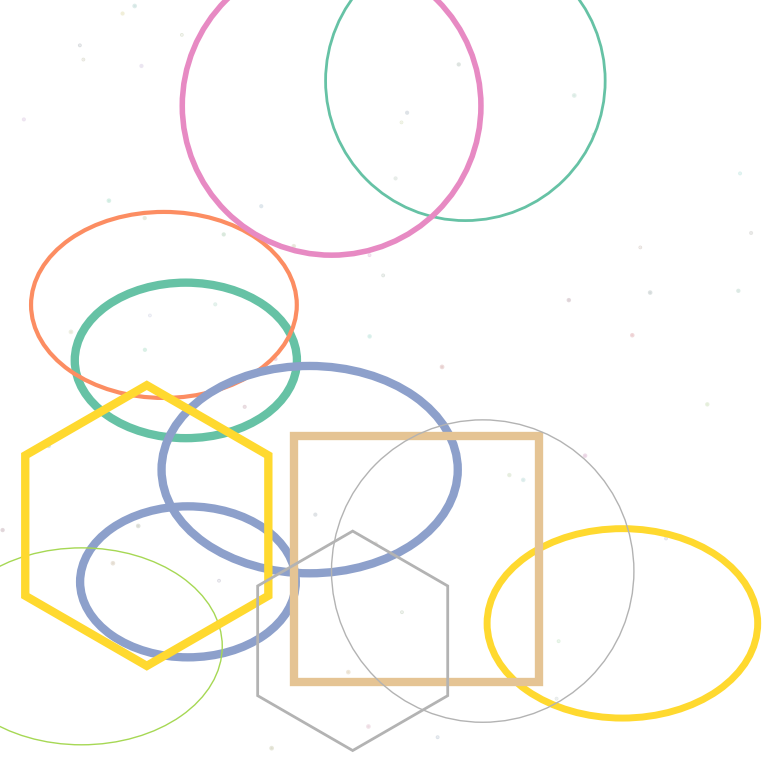[{"shape": "circle", "thickness": 1, "radius": 0.91, "center": [0.604, 0.895]}, {"shape": "oval", "thickness": 3, "radius": 0.72, "center": [0.241, 0.532]}, {"shape": "oval", "thickness": 1.5, "radius": 0.86, "center": [0.213, 0.604]}, {"shape": "oval", "thickness": 3, "radius": 0.96, "center": [0.402, 0.39]}, {"shape": "oval", "thickness": 3, "radius": 0.7, "center": [0.244, 0.244]}, {"shape": "circle", "thickness": 2, "radius": 0.97, "center": [0.431, 0.863]}, {"shape": "oval", "thickness": 0.5, "radius": 0.91, "center": [0.106, 0.161]}, {"shape": "oval", "thickness": 2.5, "radius": 0.88, "center": [0.808, 0.19]}, {"shape": "hexagon", "thickness": 3, "radius": 0.91, "center": [0.191, 0.317]}, {"shape": "square", "thickness": 3, "radius": 0.8, "center": [0.541, 0.274]}, {"shape": "circle", "thickness": 0.5, "radius": 0.98, "center": [0.627, 0.258]}, {"shape": "hexagon", "thickness": 1, "radius": 0.71, "center": [0.458, 0.168]}]